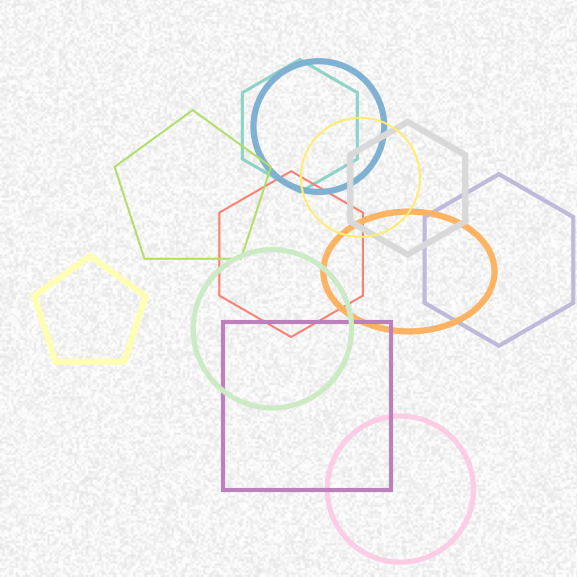[{"shape": "hexagon", "thickness": 1.5, "radius": 0.57, "center": [0.519, 0.781]}, {"shape": "pentagon", "thickness": 3, "radius": 0.51, "center": [0.156, 0.455]}, {"shape": "hexagon", "thickness": 2, "radius": 0.74, "center": [0.864, 0.549]}, {"shape": "hexagon", "thickness": 1, "radius": 0.72, "center": [0.504, 0.559]}, {"shape": "circle", "thickness": 3, "radius": 0.57, "center": [0.552, 0.78]}, {"shape": "oval", "thickness": 3, "radius": 0.74, "center": [0.708, 0.529]}, {"shape": "pentagon", "thickness": 1, "radius": 0.71, "center": [0.334, 0.666]}, {"shape": "circle", "thickness": 2.5, "radius": 0.63, "center": [0.693, 0.152]}, {"shape": "hexagon", "thickness": 3, "radius": 0.57, "center": [0.706, 0.673]}, {"shape": "square", "thickness": 2, "radius": 0.73, "center": [0.532, 0.297]}, {"shape": "circle", "thickness": 2.5, "radius": 0.69, "center": [0.472, 0.43]}, {"shape": "circle", "thickness": 1, "radius": 0.52, "center": [0.624, 0.692]}]